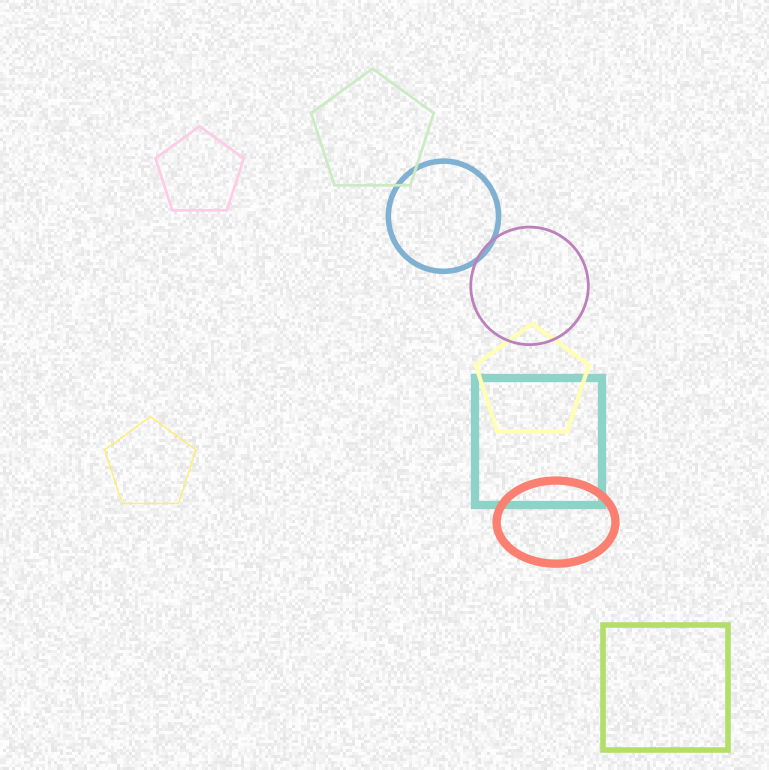[{"shape": "square", "thickness": 3, "radius": 0.41, "center": [0.699, 0.427]}, {"shape": "pentagon", "thickness": 1.5, "radius": 0.39, "center": [0.691, 0.502]}, {"shape": "oval", "thickness": 3, "radius": 0.39, "center": [0.722, 0.322]}, {"shape": "circle", "thickness": 2, "radius": 0.36, "center": [0.576, 0.719]}, {"shape": "square", "thickness": 2, "radius": 0.4, "center": [0.864, 0.107]}, {"shape": "pentagon", "thickness": 1, "radius": 0.3, "center": [0.259, 0.776]}, {"shape": "circle", "thickness": 1, "radius": 0.38, "center": [0.688, 0.629]}, {"shape": "pentagon", "thickness": 1, "radius": 0.42, "center": [0.484, 0.827]}, {"shape": "pentagon", "thickness": 0.5, "radius": 0.31, "center": [0.195, 0.397]}]